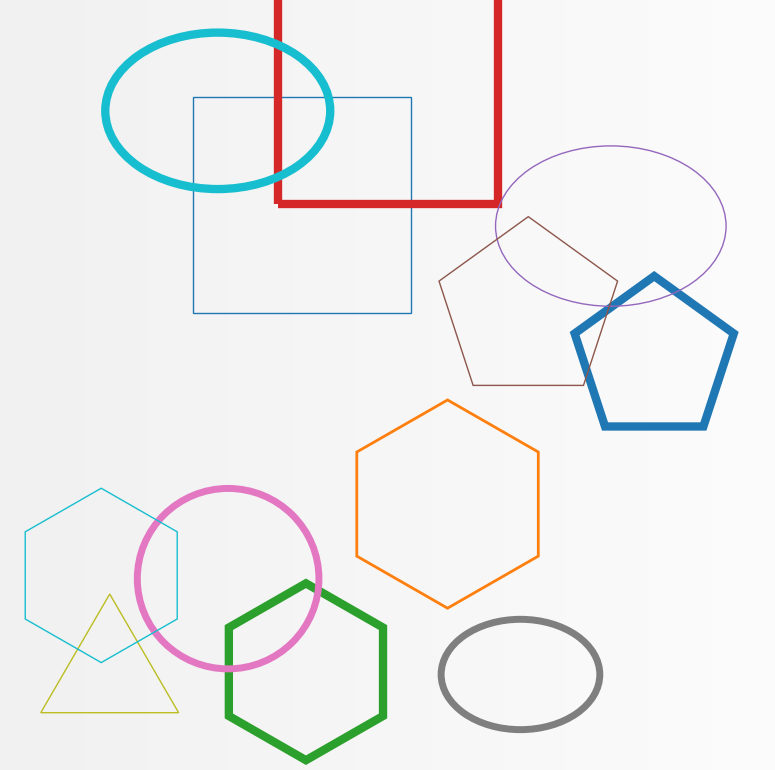[{"shape": "pentagon", "thickness": 3, "radius": 0.54, "center": [0.844, 0.533]}, {"shape": "square", "thickness": 0.5, "radius": 0.7, "center": [0.389, 0.733]}, {"shape": "hexagon", "thickness": 1, "radius": 0.68, "center": [0.577, 0.345]}, {"shape": "hexagon", "thickness": 3, "radius": 0.57, "center": [0.395, 0.128]}, {"shape": "square", "thickness": 3, "radius": 0.71, "center": [0.501, 0.877]}, {"shape": "oval", "thickness": 0.5, "radius": 0.74, "center": [0.788, 0.706]}, {"shape": "pentagon", "thickness": 0.5, "radius": 0.61, "center": [0.682, 0.597]}, {"shape": "circle", "thickness": 2.5, "radius": 0.59, "center": [0.294, 0.249]}, {"shape": "oval", "thickness": 2.5, "radius": 0.51, "center": [0.672, 0.124]}, {"shape": "triangle", "thickness": 0.5, "radius": 0.51, "center": [0.142, 0.126]}, {"shape": "hexagon", "thickness": 0.5, "radius": 0.57, "center": [0.131, 0.253]}, {"shape": "oval", "thickness": 3, "radius": 0.73, "center": [0.281, 0.856]}]